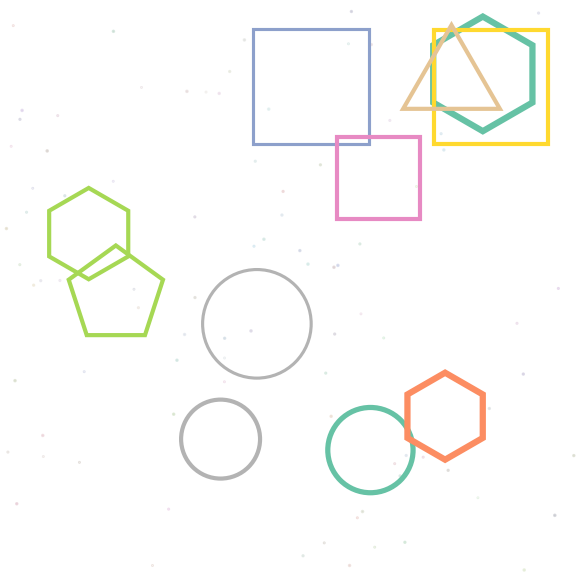[{"shape": "circle", "thickness": 2.5, "radius": 0.37, "center": [0.641, 0.22]}, {"shape": "hexagon", "thickness": 3, "radius": 0.5, "center": [0.836, 0.871]}, {"shape": "hexagon", "thickness": 3, "radius": 0.38, "center": [0.771, 0.278]}, {"shape": "square", "thickness": 1.5, "radius": 0.5, "center": [0.539, 0.849]}, {"shape": "square", "thickness": 2, "radius": 0.36, "center": [0.655, 0.691]}, {"shape": "pentagon", "thickness": 2, "radius": 0.43, "center": [0.201, 0.488]}, {"shape": "hexagon", "thickness": 2, "radius": 0.4, "center": [0.154, 0.595]}, {"shape": "square", "thickness": 2, "radius": 0.49, "center": [0.85, 0.849]}, {"shape": "triangle", "thickness": 2, "radius": 0.48, "center": [0.782, 0.859]}, {"shape": "circle", "thickness": 1.5, "radius": 0.47, "center": [0.445, 0.438]}, {"shape": "circle", "thickness": 2, "radius": 0.34, "center": [0.382, 0.239]}]